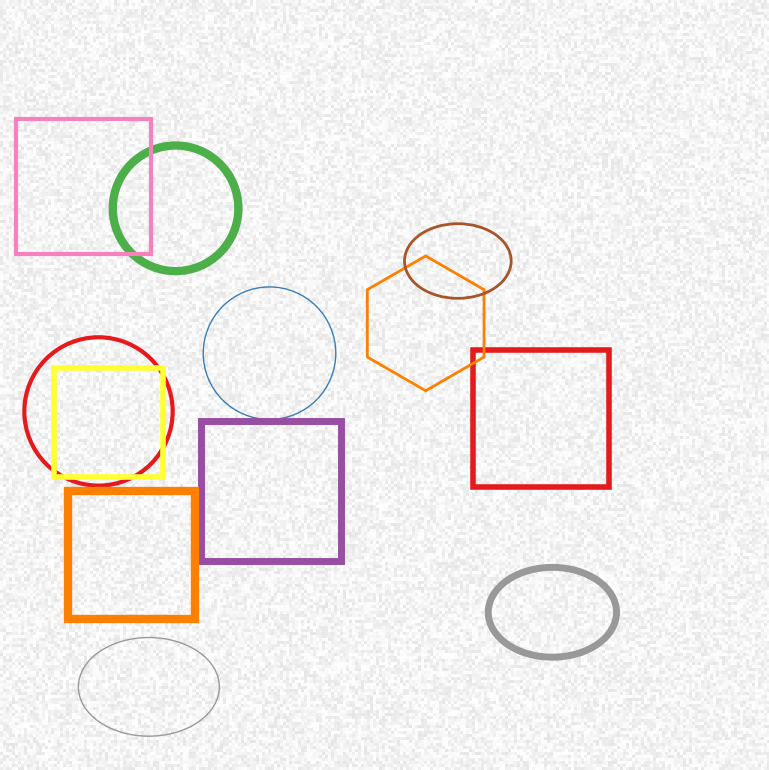[{"shape": "circle", "thickness": 1.5, "radius": 0.48, "center": [0.128, 0.466]}, {"shape": "square", "thickness": 2, "radius": 0.44, "center": [0.703, 0.456]}, {"shape": "circle", "thickness": 0.5, "radius": 0.43, "center": [0.35, 0.541]}, {"shape": "circle", "thickness": 3, "radius": 0.41, "center": [0.228, 0.729]}, {"shape": "square", "thickness": 2.5, "radius": 0.46, "center": [0.352, 0.362]}, {"shape": "square", "thickness": 3, "radius": 0.42, "center": [0.171, 0.279]}, {"shape": "hexagon", "thickness": 1, "radius": 0.44, "center": [0.553, 0.58]}, {"shape": "square", "thickness": 2, "radius": 0.35, "center": [0.141, 0.451]}, {"shape": "oval", "thickness": 1, "radius": 0.35, "center": [0.595, 0.661]}, {"shape": "square", "thickness": 1.5, "radius": 0.44, "center": [0.109, 0.758]}, {"shape": "oval", "thickness": 2.5, "radius": 0.42, "center": [0.717, 0.205]}, {"shape": "oval", "thickness": 0.5, "radius": 0.46, "center": [0.193, 0.108]}]